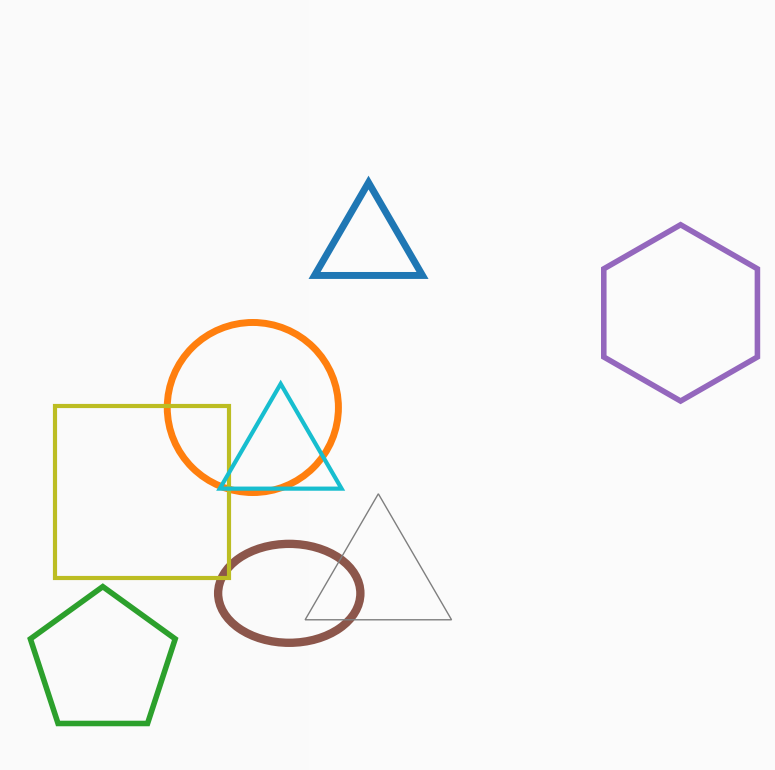[{"shape": "triangle", "thickness": 2.5, "radius": 0.4, "center": [0.476, 0.682]}, {"shape": "circle", "thickness": 2.5, "radius": 0.55, "center": [0.326, 0.471]}, {"shape": "pentagon", "thickness": 2, "radius": 0.49, "center": [0.133, 0.14]}, {"shape": "hexagon", "thickness": 2, "radius": 0.57, "center": [0.878, 0.594]}, {"shape": "oval", "thickness": 3, "radius": 0.46, "center": [0.373, 0.229]}, {"shape": "triangle", "thickness": 0.5, "radius": 0.55, "center": [0.488, 0.25]}, {"shape": "square", "thickness": 1.5, "radius": 0.56, "center": [0.183, 0.361]}, {"shape": "triangle", "thickness": 1.5, "radius": 0.45, "center": [0.362, 0.411]}]